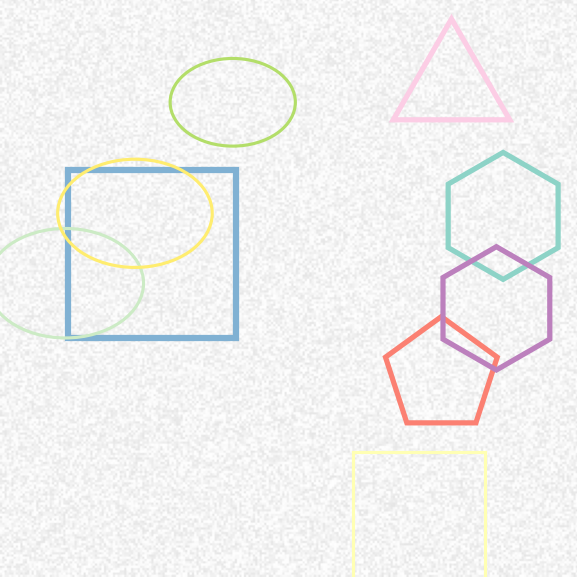[{"shape": "hexagon", "thickness": 2.5, "radius": 0.55, "center": [0.871, 0.625]}, {"shape": "square", "thickness": 1.5, "radius": 0.57, "center": [0.726, 0.102]}, {"shape": "pentagon", "thickness": 2.5, "radius": 0.51, "center": [0.764, 0.349]}, {"shape": "square", "thickness": 3, "radius": 0.73, "center": [0.263, 0.56]}, {"shape": "oval", "thickness": 1.5, "radius": 0.54, "center": [0.403, 0.822]}, {"shape": "triangle", "thickness": 2.5, "radius": 0.58, "center": [0.782, 0.85]}, {"shape": "hexagon", "thickness": 2.5, "radius": 0.53, "center": [0.86, 0.465]}, {"shape": "oval", "thickness": 1.5, "radius": 0.68, "center": [0.113, 0.509]}, {"shape": "oval", "thickness": 1.5, "radius": 0.67, "center": [0.234, 0.63]}]